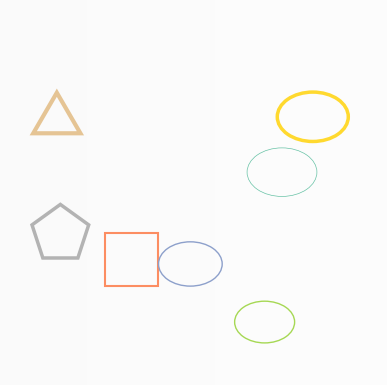[{"shape": "oval", "thickness": 0.5, "radius": 0.45, "center": [0.728, 0.553]}, {"shape": "square", "thickness": 1.5, "radius": 0.34, "center": [0.34, 0.326]}, {"shape": "oval", "thickness": 1, "radius": 0.41, "center": [0.491, 0.314]}, {"shape": "oval", "thickness": 1, "radius": 0.39, "center": [0.683, 0.164]}, {"shape": "oval", "thickness": 2.5, "radius": 0.46, "center": [0.807, 0.697]}, {"shape": "triangle", "thickness": 3, "radius": 0.35, "center": [0.147, 0.689]}, {"shape": "pentagon", "thickness": 2.5, "radius": 0.38, "center": [0.156, 0.392]}]